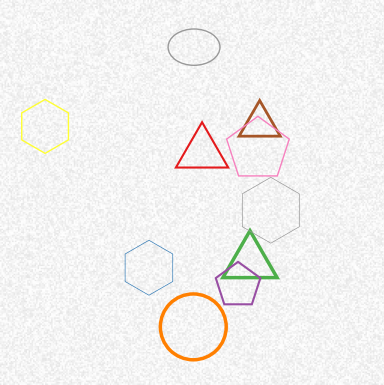[{"shape": "triangle", "thickness": 1.5, "radius": 0.39, "center": [0.525, 0.604]}, {"shape": "hexagon", "thickness": 0.5, "radius": 0.36, "center": [0.387, 0.305]}, {"shape": "triangle", "thickness": 2.5, "radius": 0.41, "center": [0.649, 0.32]}, {"shape": "pentagon", "thickness": 1.5, "radius": 0.3, "center": [0.618, 0.259]}, {"shape": "circle", "thickness": 2.5, "radius": 0.43, "center": [0.502, 0.151]}, {"shape": "hexagon", "thickness": 1, "radius": 0.35, "center": [0.117, 0.672]}, {"shape": "triangle", "thickness": 2, "radius": 0.31, "center": [0.674, 0.677]}, {"shape": "pentagon", "thickness": 1, "radius": 0.43, "center": [0.67, 0.612]}, {"shape": "oval", "thickness": 1, "radius": 0.34, "center": [0.504, 0.878]}, {"shape": "hexagon", "thickness": 0.5, "radius": 0.43, "center": [0.703, 0.454]}]